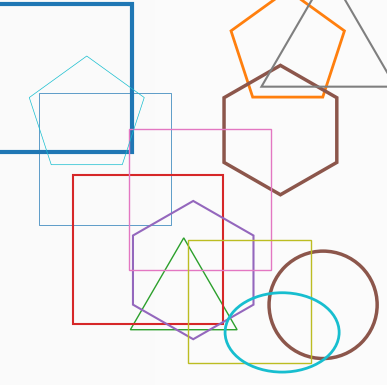[{"shape": "square", "thickness": 3, "radius": 0.96, "center": [0.149, 0.797]}, {"shape": "square", "thickness": 0.5, "radius": 0.85, "center": [0.27, 0.587]}, {"shape": "pentagon", "thickness": 2, "radius": 0.77, "center": [0.743, 0.872]}, {"shape": "triangle", "thickness": 1, "radius": 0.8, "center": [0.474, 0.223]}, {"shape": "square", "thickness": 1.5, "radius": 0.97, "center": [0.382, 0.353]}, {"shape": "hexagon", "thickness": 1.5, "radius": 0.9, "center": [0.499, 0.298]}, {"shape": "hexagon", "thickness": 2.5, "radius": 0.84, "center": [0.724, 0.662]}, {"shape": "circle", "thickness": 2.5, "radius": 0.7, "center": [0.834, 0.208]}, {"shape": "square", "thickness": 1, "radius": 0.92, "center": [0.515, 0.481]}, {"shape": "triangle", "thickness": 1.5, "radius": 1.0, "center": [0.848, 0.875]}, {"shape": "square", "thickness": 1, "radius": 0.8, "center": [0.644, 0.218]}, {"shape": "oval", "thickness": 2, "radius": 0.74, "center": [0.728, 0.137]}, {"shape": "pentagon", "thickness": 0.5, "radius": 0.78, "center": [0.224, 0.698]}]